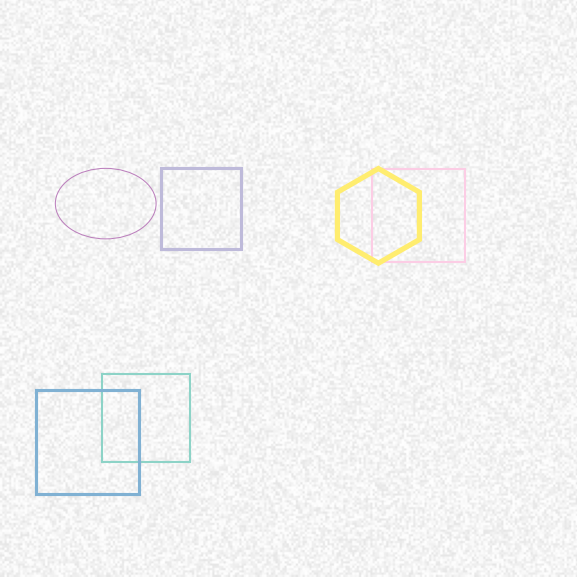[{"shape": "square", "thickness": 1, "radius": 0.38, "center": [0.253, 0.276]}, {"shape": "square", "thickness": 1.5, "radius": 0.35, "center": [0.348, 0.638]}, {"shape": "square", "thickness": 1.5, "radius": 0.45, "center": [0.152, 0.234]}, {"shape": "square", "thickness": 1, "radius": 0.4, "center": [0.725, 0.625]}, {"shape": "oval", "thickness": 0.5, "radius": 0.44, "center": [0.183, 0.647]}, {"shape": "hexagon", "thickness": 2.5, "radius": 0.41, "center": [0.655, 0.625]}]